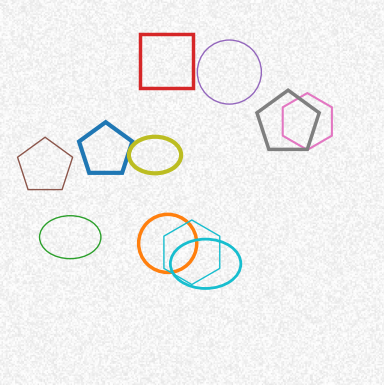[{"shape": "pentagon", "thickness": 3, "radius": 0.36, "center": [0.274, 0.61]}, {"shape": "circle", "thickness": 2.5, "radius": 0.38, "center": [0.436, 0.368]}, {"shape": "oval", "thickness": 1, "radius": 0.4, "center": [0.182, 0.384]}, {"shape": "square", "thickness": 2.5, "radius": 0.35, "center": [0.433, 0.842]}, {"shape": "circle", "thickness": 1, "radius": 0.42, "center": [0.596, 0.813]}, {"shape": "pentagon", "thickness": 1, "radius": 0.38, "center": [0.117, 0.568]}, {"shape": "hexagon", "thickness": 1.5, "radius": 0.37, "center": [0.798, 0.684]}, {"shape": "pentagon", "thickness": 2.5, "radius": 0.42, "center": [0.748, 0.681]}, {"shape": "oval", "thickness": 3, "radius": 0.34, "center": [0.403, 0.597]}, {"shape": "hexagon", "thickness": 1, "radius": 0.42, "center": [0.498, 0.345]}, {"shape": "oval", "thickness": 2, "radius": 0.46, "center": [0.534, 0.315]}]